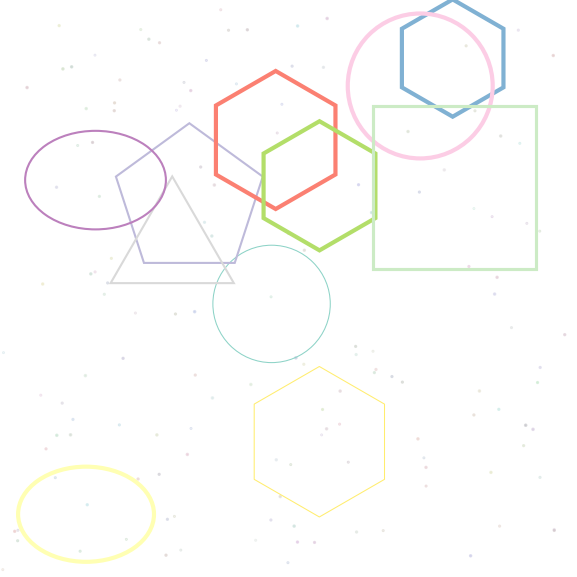[{"shape": "circle", "thickness": 0.5, "radius": 0.51, "center": [0.47, 0.473]}, {"shape": "oval", "thickness": 2, "radius": 0.59, "center": [0.149, 0.109]}, {"shape": "pentagon", "thickness": 1, "radius": 0.67, "center": [0.328, 0.652]}, {"shape": "hexagon", "thickness": 2, "radius": 0.6, "center": [0.477, 0.757]}, {"shape": "hexagon", "thickness": 2, "radius": 0.51, "center": [0.784, 0.899]}, {"shape": "hexagon", "thickness": 2, "radius": 0.56, "center": [0.553, 0.677]}, {"shape": "circle", "thickness": 2, "radius": 0.63, "center": [0.728, 0.85]}, {"shape": "triangle", "thickness": 1, "radius": 0.62, "center": [0.298, 0.57]}, {"shape": "oval", "thickness": 1, "radius": 0.61, "center": [0.165, 0.687]}, {"shape": "square", "thickness": 1.5, "radius": 0.7, "center": [0.787, 0.674]}, {"shape": "hexagon", "thickness": 0.5, "radius": 0.65, "center": [0.553, 0.234]}]